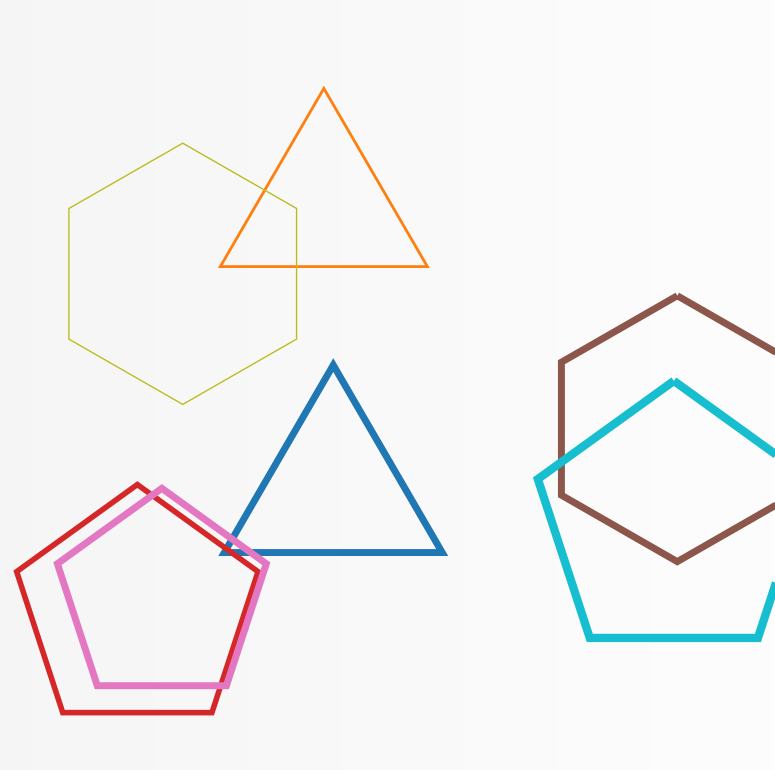[{"shape": "triangle", "thickness": 2.5, "radius": 0.81, "center": [0.43, 0.364]}, {"shape": "triangle", "thickness": 1, "radius": 0.77, "center": [0.418, 0.731]}, {"shape": "pentagon", "thickness": 2, "radius": 0.82, "center": [0.177, 0.207]}, {"shape": "hexagon", "thickness": 2.5, "radius": 0.86, "center": [0.874, 0.443]}, {"shape": "pentagon", "thickness": 2.5, "radius": 0.71, "center": [0.209, 0.224]}, {"shape": "hexagon", "thickness": 0.5, "radius": 0.85, "center": [0.236, 0.644]}, {"shape": "pentagon", "thickness": 3, "radius": 0.92, "center": [0.87, 0.321]}]